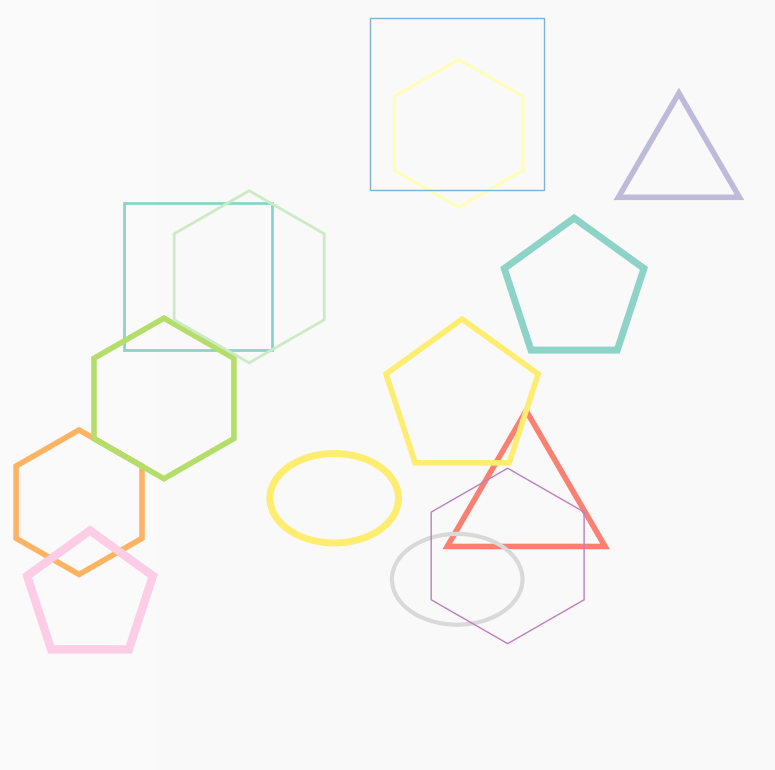[{"shape": "square", "thickness": 1, "radius": 0.48, "center": [0.256, 0.641]}, {"shape": "pentagon", "thickness": 2.5, "radius": 0.47, "center": [0.741, 0.622]}, {"shape": "hexagon", "thickness": 1, "radius": 0.48, "center": [0.592, 0.827]}, {"shape": "triangle", "thickness": 2, "radius": 0.45, "center": [0.876, 0.789]}, {"shape": "triangle", "thickness": 2, "radius": 0.59, "center": [0.679, 0.349]}, {"shape": "square", "thickness": 0.5, "radius": 0.56, "center": [0.589, 0.865]}, {"shape": "hexagon", "thickness": 2, "radius": 0.47, "center": [0.102, 0.348]}, {"shape": "hexagon", "thickness": 2, "radius": 0.52, "center": [0.212, 0.483]}, {"shape": "pentagon", "thickness": 3, "radius": 0.43, "center": [0.116, 0.226]}, {"shape": "oval", "thickness": 1.5, "radius": 0.42, "center": [0.59, 0.248]}, {"shape": "hexagon", "thickness": 0.5, "radius": 0.57, "center": [0.655, 0.278]}, {"shape": "hexagon", "thickness": 1, "radius": 0.56, "center": [0.322, 0.641]}, {"shape": "pentagon", "thickness": 2, "radius": 0.52, "center": [0.596, 0.482]}, {"shape": "oval", "thickness": 2.5, "radius": 0.41, "center": [0.431, 0.353]}]